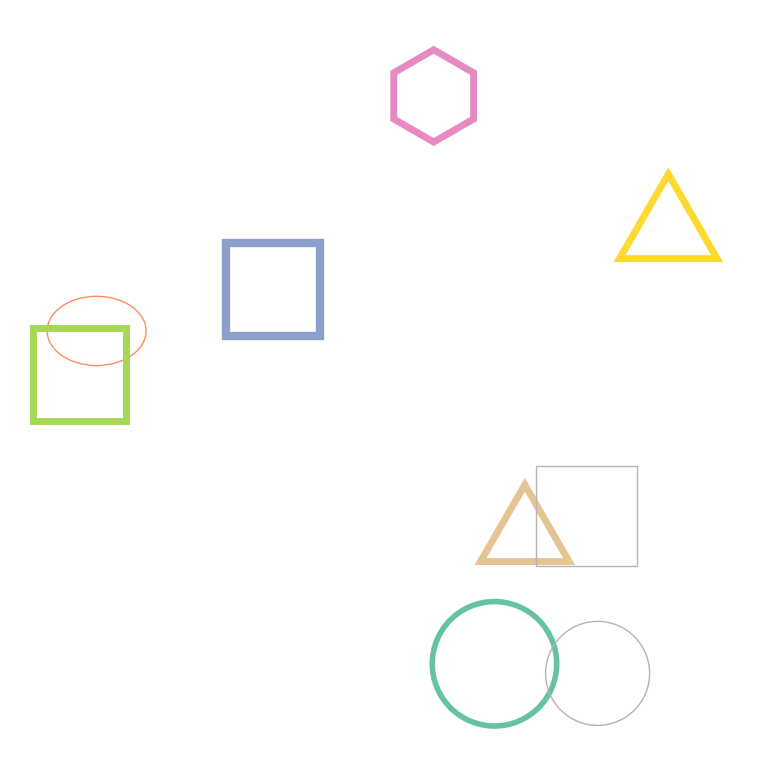[{"shape": "circle", "thickness": 2, "radius": 0.4, "center": [0.642, 0.138]}, {"shape": "oval", "thickness": 0.5, "radius": 0.32, "center": [0.125, 0.57]}, {"shape": "square", "thickness": 3, "radius": 0.3, "center": [0.354, 0.624]}, {"shape": "hexagon", "thickness": 2.5, "radius": 0.3, "center": [0.563, 0.875]}, {"shape": "square", "thickness": 2.5, "radius": 0.3, "center": [0.104, 0.514]}, {"shape": "triangle", "thickness": 2.5, "radius": 0.37, "center": [0.868, 0.701]}, {"shape": "triangle", "thickness": 2.5, "radius": 0.33, "center": [0.682, 0.304]}, {"shape": "circle", "thickness": 0.5, "radius": 0.34, "center": [0.776, 0.125]}, {"shape": "square", "thickness": 0.5, "radius": 0.33, "center": [0.762, 0.33]}]